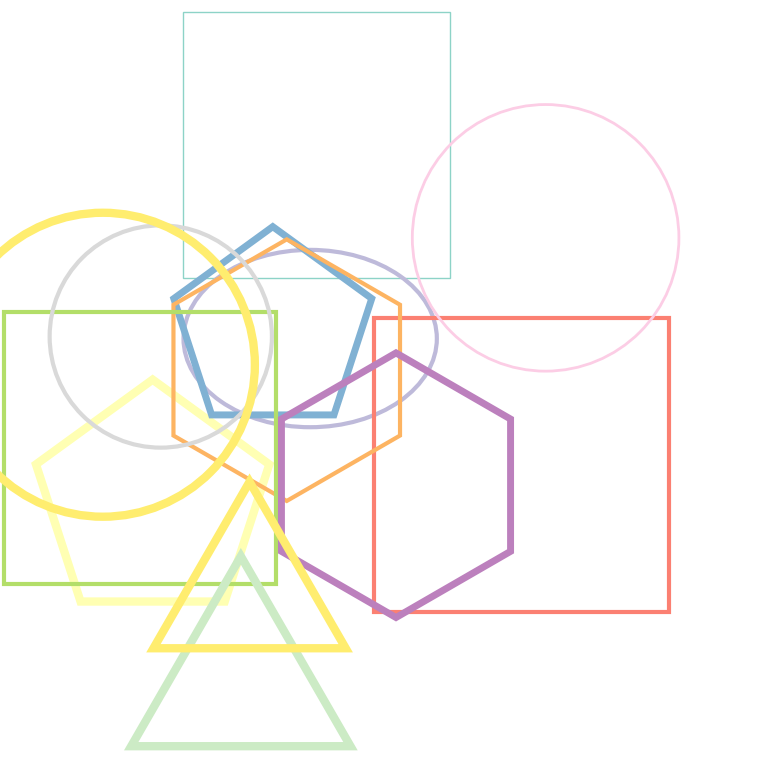[{"shape": "square", "thickness": 0.5, "radius": 0.87, "center": [0.411, 0.812]}, {"shape": "pentagon", "thickness": 3, "radius": 0.8, "center": [0.198, 0.348]}, {"shape": "oval", "thickness": 1.5, "radius": 0.82, "center": [0.403, 0.56]}, {"shape": "square", "thickness": 1.5, "radius": 0.96, "center": [0.677, 0.396]}, {"shape": "pentagon", "thickness": 2.5, "radius": 0.68, "center": [0.354, 0.57]}, {"shape": "hexagon", "thickness": 1.5, "radius": 0.85, "center": [0.372, 0.519]}, {"shape": "square", "thickness": 1.5, "radius": 0.88, "center": [0.182, 0.418]}, {"shape": "circle", "thickness": 1, "radius": 0.87, "center": [0.709, 0.691]}, {"shape": "circle", "thickness": 1.5, "radius": 0.72, "center": [0.209, 0.563]}, {"shape": "hexagon", "thickness": 2.5, "radius": 0.86, "center": [0.514, 0.37]}, {"shape": "triangle", "thickness": 3, "radius": 0.82, "center": [0.313, 0.113]}, {"shape": "triangle", "thickness": 3, "radius": 0.72, "center": [0.324, 0.23]}, {"shape": "circle", "thickness": 3, "radius": 0.99, "center": [0.134, 0.526]}]